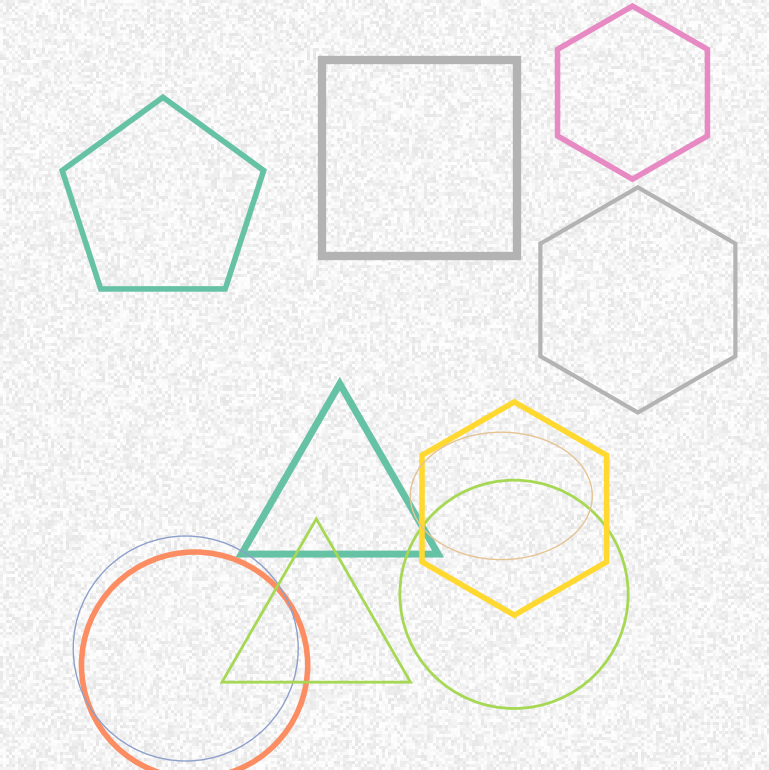[{"shape": "pentagon", "thickness": 2, "radius": 0.69, "center": [0.212, 0.736]}, {"shape": "triangle", "thickness": 2.5, "radius": 0.74, "center": [0.441, 0.354]}, {"shape": "circle", "thickness": 2, "radius": 0.73, "center": [0.253, 0.136]}, {"shape": "circle", "thickness": 0.5, "radius": 0.73, "center": [0.241, 0.158]}, {"shape": "hexagon", "thickness": 2, "radius": 0.56, "center": [0.821, 0.88]}, {"shape": "triangle", "thickness": 1, "radius": 0.71, "center": [0.411, 0.185]}, {"shape": "circle", "thickness": 1, "radius": 0.74, "center": [0.668, 0.228]}, {"shape": "hexagon", "thickness": 2, "radius": 0.69, "center": [0.668, 0.34]}, {"shape": "oval", "thickness": 0.5, "radius": 0.59, "center": [0.651, 0.356]}, {"shape": "hexagon", "thickness": 1.5, "radius": 0.73, "center": [0.828, 0.61]}, {"shape": "square", "thickness": 3, "radius": 0.64, "center": [0.545, 0.795]}]